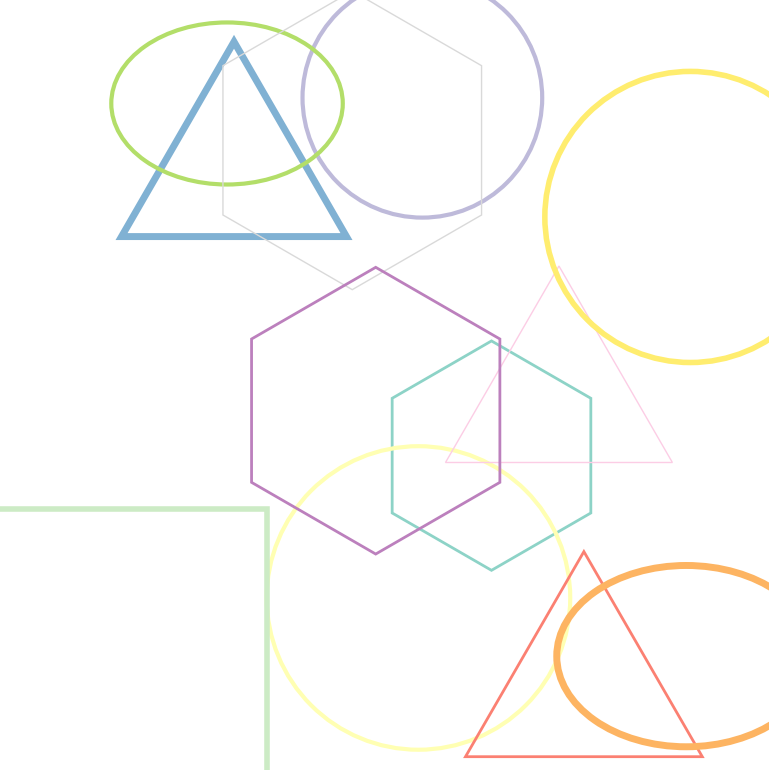[{"shape": "hexagon", "thickness": 1, "radius": 0.74, "center": [0.638, 0.408]}, {"shape": "circle", "thickness": 1.5, "radius": 0.99, "center": [0.543, 0.223]}, {"shape": "circle", "thickness": 1.5, "radius": 0.78, "center": [0.549, 0.873]}, {"shape": "triangle", "thickness": 1, "radius": 0.89, "center": [0.758, 0.106]}, {"shape": "triangle", "thickness": 2.5, "radius": 0.84, "center": [0.304, 0.777]}, {"shape": "oval", "thickness": 2.5, "radius": 0.84, "center": [0.891, 0.148]}, {"shape": "oval", "thickness": 1.5, "radius": 0.75, "center": [0.295, 0.866]}, {"shape": "triangle", "thickness": 0.5, "radius": 0.85, "center": [0.726, 0.484]}, {"shape": "hexagon", "thickness": 0.5, "radius": 0.97, "center": [0.457, 0.818]}, {"shape": "hexagon", "thickness": 1, "radius": 0.93, "center": [0.488, 0.467]}, {"shape": "square", "thickness": 2, "radius": 0.91, "center": [0.165, 0.157]}, {"shape": "circle", "thickness": 2, "radius": 0.95, "center": [0.897, 0.718]}]